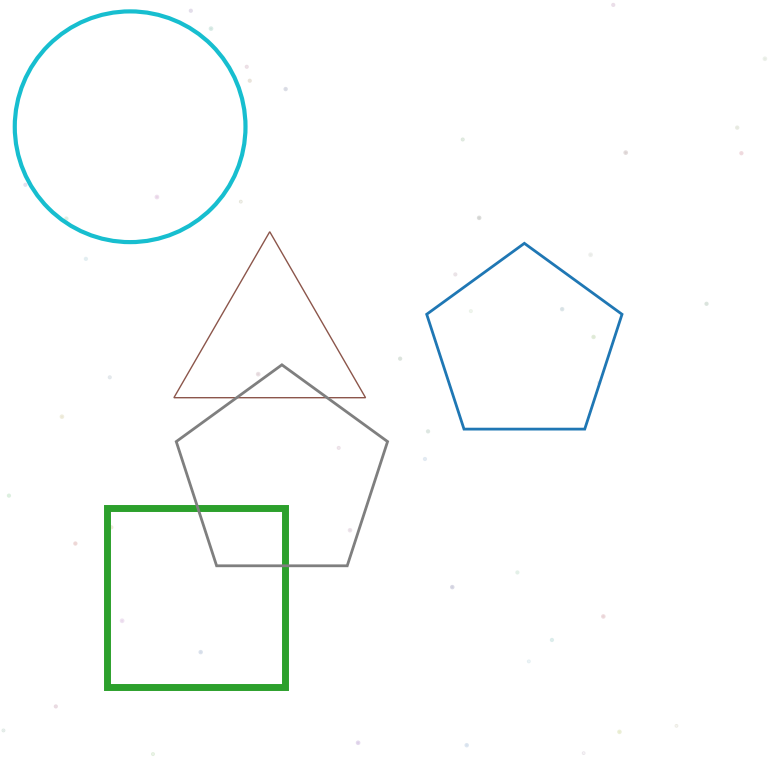[{"shape": "pentagon", "thickness": 1, "radius": 0.67, "center": [0.681, 0.551]}, {"shape": "square", "thickness": 2.5, "radius": 0.58, "center": [0.255, 0.224]}, {"shape": "triangle", "thickness": 0.5, "radius": 0.72, "center": [0.35, 0.555]}, {"shape": "pentagon", "thickness": 1, "radius": 0.72, "center": [0.366, 0.382]}, {"shape": "circle", "thickness": 1.5, "radius": 0.75, "center": [0.169, 0.835]}]